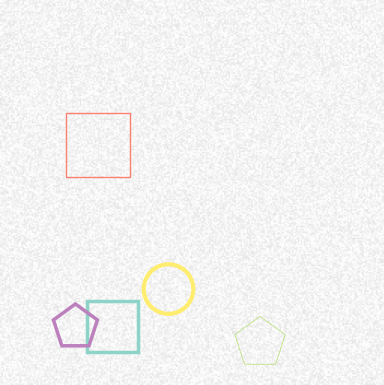[{"shape": "square", "thickness": 2.5, "radius": 0.34, "center": [0.292, 0.152]}, {"shape": "square", "thickness": 1, "radius": 0.42, "center": [0.254, 0.624]}, {"shape": "pentagon", "thickness": 0.5, "radius": 0.34, "center": [0.675, 0.11]}, {"shape": "pentagon", "thickness": 2.5, "radius": 0.3, "center": [0.196, 0.15]}, {"shape": "circle", "thickness": 3, "radius": 0.32, "center": [0.438, 0.249]}]